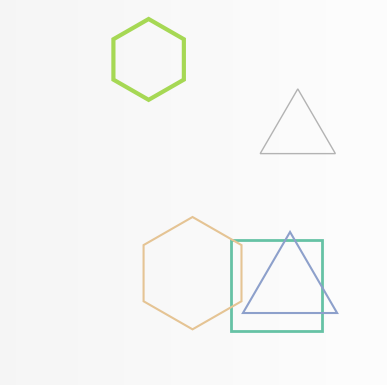[{"shape": "square", "thickness": 2, "radius": 0.59, "center": [0.714, 0.257]}, {"shape": "triangle", "thickness": 1.5, "radius": 0.7, "center": [0.748, 0.257]}, {"shape": "hexagon", "thickness": 3, "radius": 0.52, "center": [0.384, 0.846]}, {"shape": "hexagon", "thickness": 1.5, "radius": 0.73, "center": [0.497, 0.29]}, {"shape": "triangle", "thickness": 1, "radius": 0.56, "center": [0.768, 0.657]}]